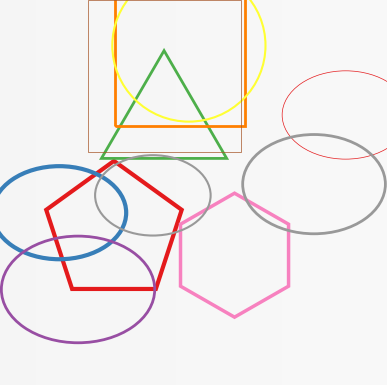[{"shape": "pentagon", "thickness": 3, "radius": 0.92, "center": [0.294, 0.398]}, {"shape": "oval", "thickness": 0.5, "radius": 0.82, "center": [0.892, 0.701]}, {"shape": "oval", "thickness": 3, "radius": 0.86, "center": [0.153, 0.448]}, {"shape": "triangle", "thickness": 2, "radius": 0.93, "center": [0.423, 0.682]}, {"shape": "oval", "thickness": 2, "radius": 0.99, "center": [0.201, 0.248]}, {"shape": "square", "thickness": 2, "radius": 0.84, "center": [0.465, 0.84]}, {"shape": "circle", "thickness": 1.5, "radius": 0.99, "center": [0.487, 0.882]}, {"shape": "square", "thickness": 0.5, "radius": 0.99, "center": [0.424, 0.802]}, {"shape": "hexagon", "thickness": 2.5, "radius": 0.8, "center": [0.605, 0.337]}, {"shape": "oval", "thickness": 2, "radius": 0.92, "center": [0.81, 0.522]}, {"shape": "oval", "thickness": 1.5, "radius": 0.75, "center": [0.394, 0.493]}]